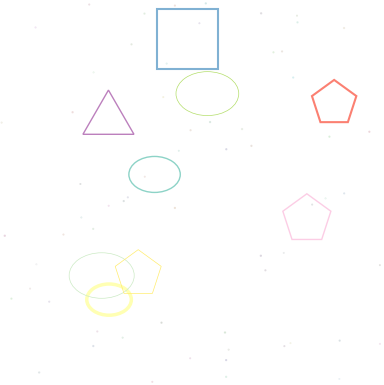[{"shape": "oval", "thickness": 1, "radius": 0.33, "center": [0.401, 0.547]}, {"shape": "oval", "thickness": 2.5, "radius": 0.29, "center": [0.283, 0.222]}, {"shape": "pentagon", "thickness": 1.5, "radius": 0.3, "center": [0.868, 0.732]}, {"shape": "square", "thickness": 1.5, "radius": 0.39, "center": [0.487, 0.899]}, {"shape": "oval", "thickness": 0.5, "radius": 0.41, "center": [0.539, 0.757]}, {"shape": "pentagon", "thickness": 1, "radius": 0.33, "center": [0.797, 0.431]}, {"shape": "triangle", "thickness": 1, "radius": 0.38, "center": [0.282, 0.689]}, {"shape": "oval", "thickness": 0.5, "radius": 0.42, "center": [0.264, 0.284]}, {"shape": "pentagon", "thickness": 0.5, "radius": 0.31, "center": [0.359, 0.289]}]